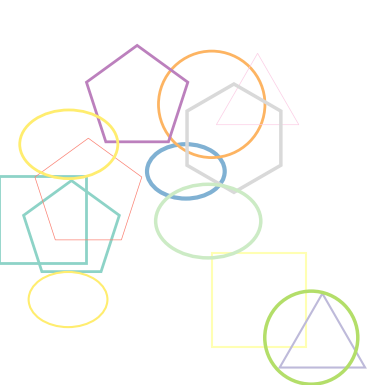[{"shape": "pentagon", "thickness": 2, "radius": 0.65, "center": [0.186, 0.4]}, {"shape": "square", "thickness": 2, "radius": 0.56, "center": [0.111, 0.429]}, {"shape": "square", "thickness": 1.5, "radius": 0.61, "center": [0.673, 0.22]}, {"shape": "triangle", "thickness": 1.5, "radius": 0.64, "center": [0.837, 0.109]}, {"shape": "pentagon", "thickness": 0.5, "radius": 0.73, "center": [0.229, 0.495]}, {"shape": "oval", "thickness": 3, "radius": 0.5, "center": [0.483, 0.555]}, {"shape": "circle", "thickness": 2, "radius": 0.69, "center": [0.55, 0.729]}, {"shape": "circle", "thickness": 2.5, "radius": 0.6, "center": [0.809, 0.123]}, {"shape": "triangle", "thickness": 0.5, "radius": 0.62, "center": [0.669, 0.738]}, {"shape": "hexagon", "thickness": 2.5, "radius": 0.7, "center": [0.608, 0.641]}, {"shape": "pentagon", "thickness": 2, "radius": 0.69, "center": [0.356, 0.744]}, {"shape": "oval", "thickness": 2.5, "radius": 0.68, "center": [0.541, 0.426]}, {"shape": "oval", "thickness": 1.5, "radius": 0.51, "center": [0.177, 0.222]}, {"shape": "oval", "thickness": 2, "radius": 0.64, "center": [0.179, 0.625]}]